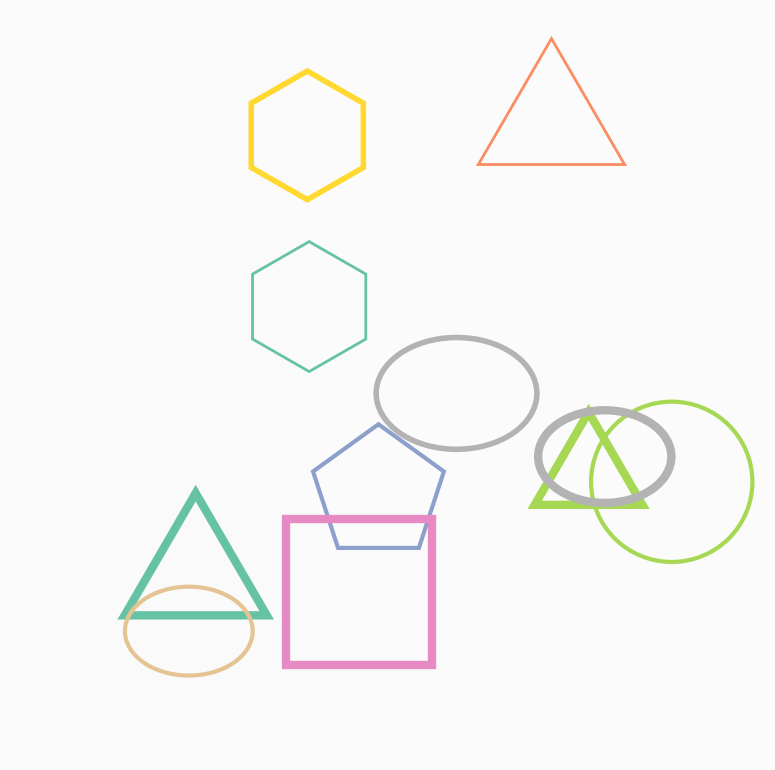[{"shape": "hexagon", "thickness": 1, "radius": 0.42, "center": [0.399, 0.602]}, {"shape": "triangle", "thickness": 3, "radius": 0.53, "center": [0.252, 0.254]}, {"shape": "triangle", "thickness": 1, "radius": 0.55, "center": [0.712, 0.841]}, {"shape": "pentagon", "thickness": 1.5, "radius": 0.44, "center": [0.488, 0.36]}, {"shape": "square", "thickness": 3, "radius": 0.47, "center": [0.463, 0.232]}, {"shape": "circle", "thickness": 1.5, "radius": 0.52, "center": [0.867, 0.374]}, {"shape": "triangle", "thickness": 3, "radius": 0.4, "center": [0.759, 0.385]}, {"shape": "hexagon", "thickness": 2, "radius": 0.42, "center": [0.397, 0.824]}, {"shape": "oval", "thickness": 1.5, "radius": 0.41, "center": [0.244, 0.18]}, {"shape": "oval", "thickness": 3, "radius": 0.43, "center": [0.78, 0.407]}, {"shape": "oval", "thickness": 2, "radius": 0.52, "center": [0.589, 0.489]}]